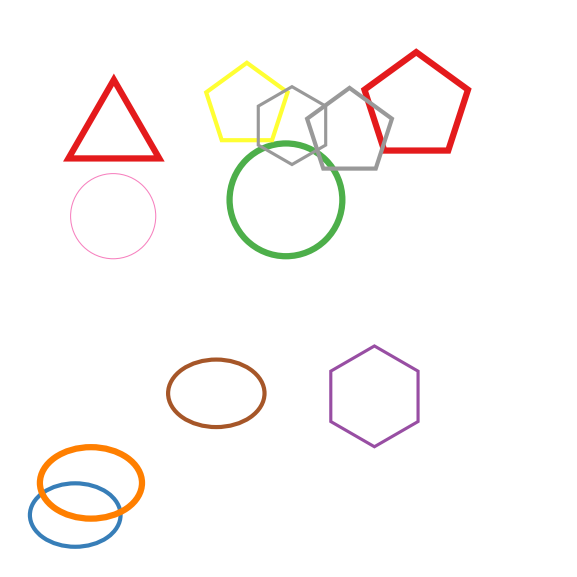[{"shape": "triangle", "thickness": 3, "radius": 0.45, "center": [0.197, 0.77]}, {"shape": "pentagon", "thickness": 3, "radius": 0.47, "center": [0.721, 0.815]}, {"shape": "oval", "thickness": 2, "radius": 0.39, "center": [0.13, 0.107]}, {"shape": "circle", "thickness": 3, "radius": 0.49, "center": [0.495, 0.653]}, {"shape": "hexagon", "thickness": 1.5, "radius": 0.44, "center": [0.648, 0.313]}, {"shape": "oval", "thickness": 3, "radius": 0.44, "center": [0.157, 0.163]}, {"shape": "pentagon", "thickness": 2, "radius": 0.37, "center": [0.428, 0.816]}, {"shape": "oval", "thickness": 2, "radius": 0.42, "center": [0.375, 0.318]}, {"shape": "circle", "thickness": 0.5, "radius": 0.37, "center": [0.196, 0.625]}, {"shape": "hexagon", "thickness": 1.5, "radius": 0.34, "center": [0.506, 0.782]}, {"shape": "pentagon", "thickness": 2, "radius": 0.39, "center": [0.605, 0.77]}]